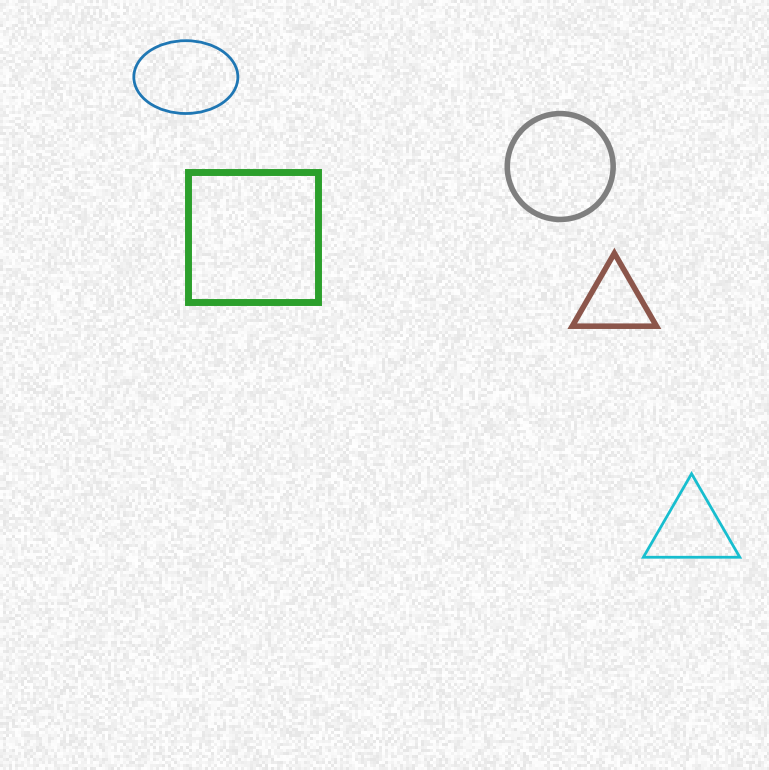[{"shape": "oval", "thickness": 1, "radius": 0.34, "center": [0.241, 0.9]}, {"shape": "square", "thickness": 2.5, "radius": 0.42, "center": [0.329, 0.692]}, {"shape": "triangle", "thickness": 2, "radius": 0.32, "center": [0.798, 0.608]}, {"shape": "circle", "thickness": 2, "radius": 0.34, "center": [0.728, 0.784]}, {"shape": "triangle", "thickness": 1, "radius": 0.36, "center": [0.898, 0.312]}]